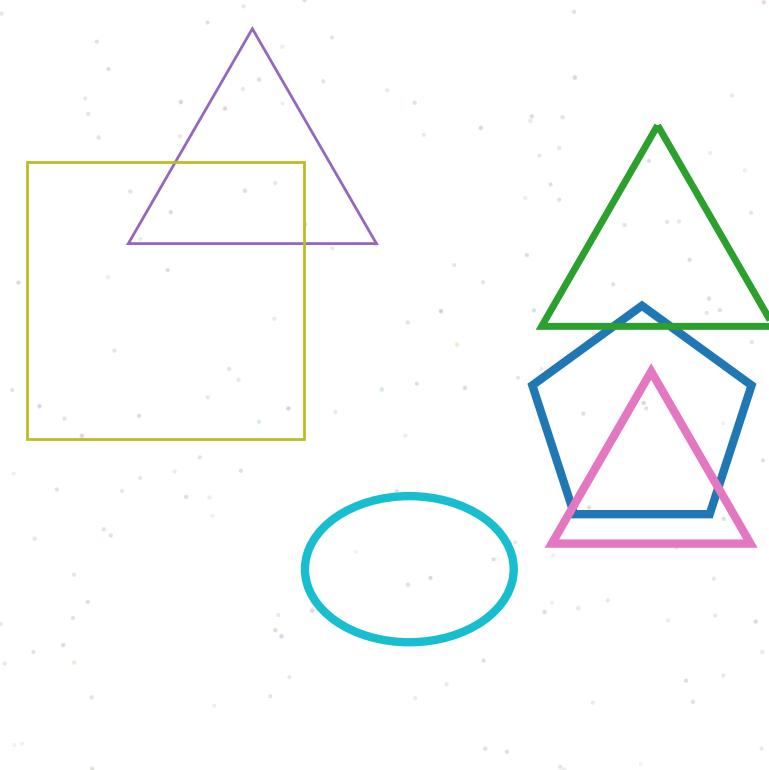[{"shape": "pentagon", "thickness": 3, "radius": 0.75, "center": [0.834, 0.453]}, {"shape": "triangle", "thickness": 2.5, "radius": 0.87, "center": [0.854, 0.663]}, {"shape": "triangle", "thickness": 1, "radius": 0.93, "center": [0.328, 0.777]}, {"shape": "triangle", "thickness": 3, "radius": 0.74, "center": [0.846, 0.369]}, {"shape": "square", "thickness": 1, "radius": 0.9, "center": [0.215, 0.609]}, {"shape": "oval", "thickness": 3, "radius": 0.68, "center": [0.532, 0.261]}]